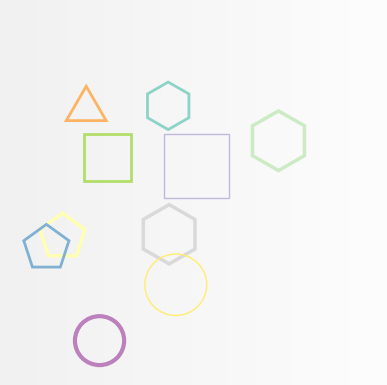[{"shape": "hexagon", "thickness": 2, "radius": 0.31, "center": [0.434, 0.725]}, {"shape": "pentagon", "thickness": 2.5, "radius": 0.31, "center": [0.161, 0.385]}, {"shape": "square", "thickness": 1, "radius": 0.42, "center": [0.507, 0.568]}, {"shape": "pentagon", "thickness": 2, "radius": 0.31, "center": [0.12, 0.356]}, {"shape": "triangle", "thickness": 2, "radius": 0.3, "center": [0.222, 0.716]}, {"shape": "square", "thickness": 2, "radius": 0.3, "center": [0.276, 0.592]}, {"shape": "hexagon", "thickness": 2.5, "radius": 0.38, "center": [0.437, 0.391]}, {"shape": "circle", "thickness": 3, "radius": 0.32, "center": [0.257, 0.115]}, {"shape": "hexagon", "thickness": 2.5, "radius": 0.39, "center": [0.719, 0.634]}, {"shape": "circle", "thickness": 1, "radius": 0.4, "center": [0.454, 0.26]}]